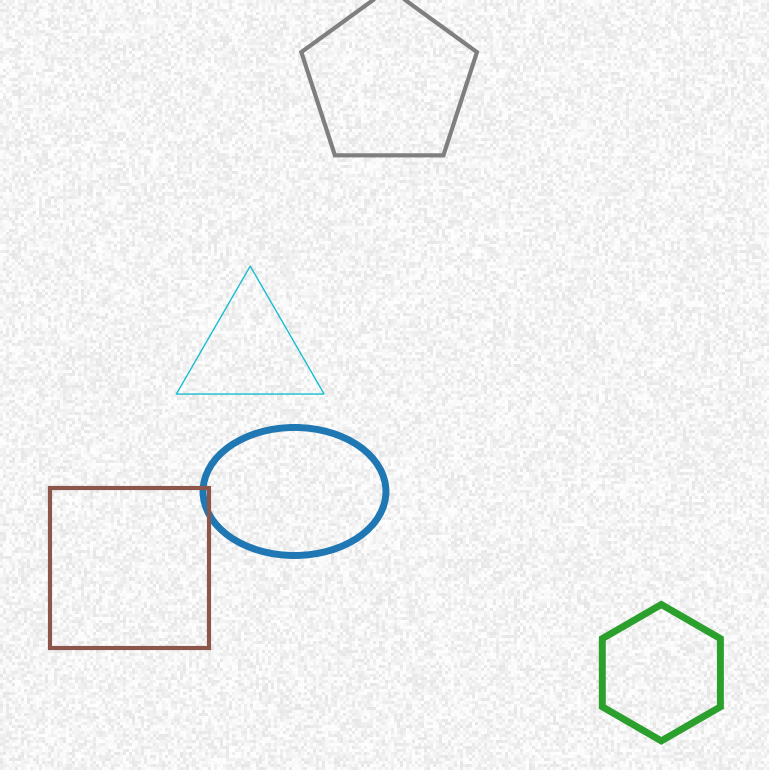[{"shape": "oval", "thickness": 2.5, "radius": 0.59, "center": [0.382, 0.362]}, {"shape": "hexagon", "thickness": 2.5, "radius": 0.44, "center": [0.859, 0.126]}, {"shape": "square", "thickness": 1.5, "radius": 0.52, "center": [0.168, 0.262]}, {"shape": "pentagon", "thickness": 1.5, "radius": 0.6, "center": [0.505, 0.895]}, {"shape": "triangle", "thickness": 0.5, "radius": 0.55, "center": [0.325, 0.544]}]